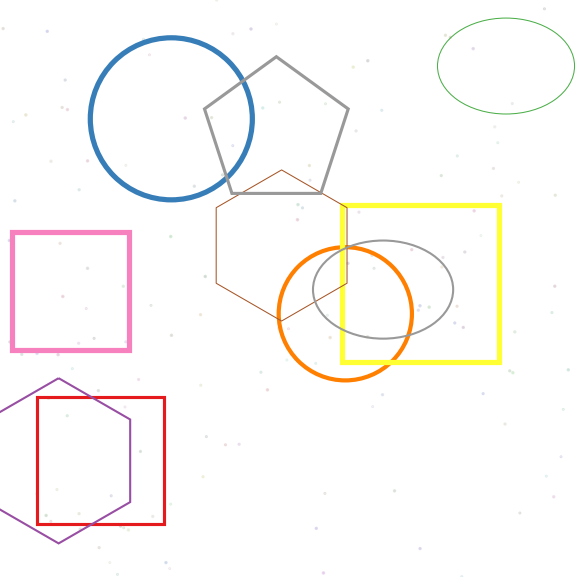[{"shape": "square", "thickness": 1.5, "radius": 0.55, "center": [0.174, 0.201]}, {"shape": "circle", "thickness": 2.5, "radius": 0.7, "center": [0.297, 0.793]}, {"shape": "oval", "thickness": 0.5, "radius": 0.59, "center": [0.876, 0.885]}, {"shape": "hexagon", "thickness": 1, "radius": 0.72, "center": [0.102, 0.201]}, {"shape": "circle", "thickness": 2, "radius": 0.58, "center": [0.598, 0.456]}, {"shape": "square", "thickness": 2.5, "radius": 0.68, "center": [0.728, 0.508]}, {"shape": "hexagon", "thickness": 0.5, "radius": 0.65, "center": [0.488, 0.574]}, {"shape": "square", "thickness": 2.5, "radius": 0.51, "center": [0.122, 0.495]}, {"shape": "oval", "thickness": 1, "radius": 0.61, "center": [0.663, 0.498]}, {"shape": "pentagon", "thickness": 1.5, "radius": 0.65, "center": [0.479, 0.77]}]